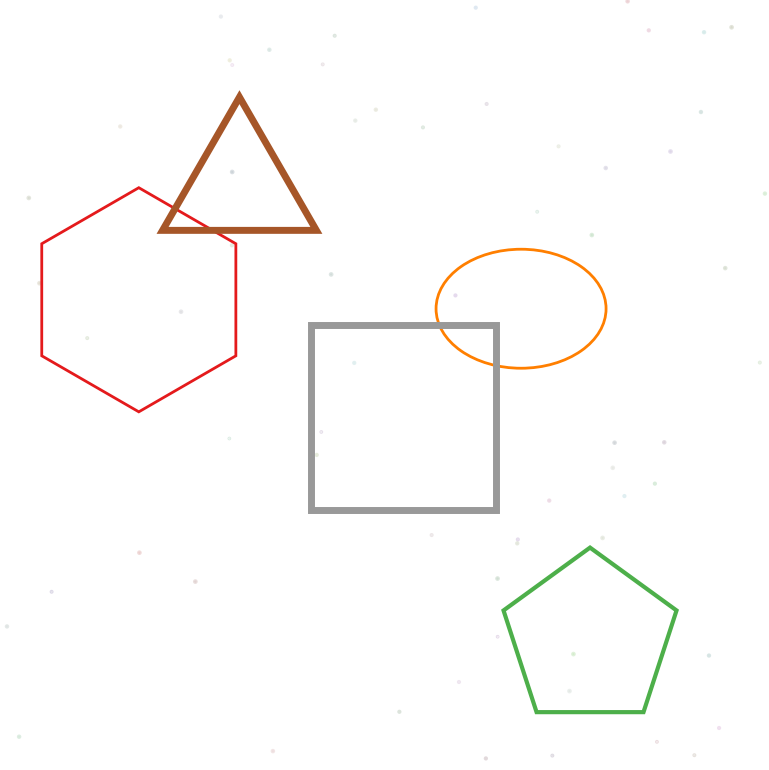[{"shape": "hexagon", "thickness": 1, "radius": 0.73, "center": [0.18, 0.611]}, {"shape": "pentagon", "thickness": 1.5, "radius": 0.59, "center": [0.766, 0.171]}, {"shape": "oval", "thickness": 1, "radius": 0.55, "center": [0.677, 0.599]}, {"shape": "triangle", "thickness": 2.5, "radius": 0.58, "center": [0.311, 0.758]}, {"shape": "square", "thickness": 2.5, "radius": 0.6, "center": [0.524, 0.458]}]